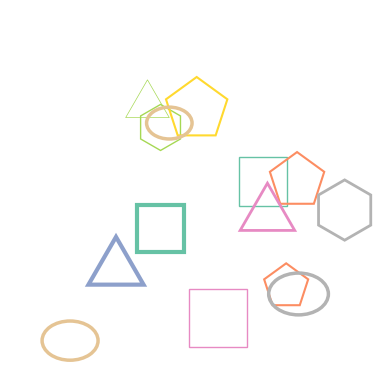[{"shape": "square", "thickness": 1, "radius": 0.32, "center": [0.684, 0.528]}, {"shape": "square", "thickness": 3, "radius": 0.31, "center": [0.417, 0.407]}, {"shape": "pentagon", "thickness": 1.5, "radius": 0.37, "center": [0.772, 0.531]}, {"shape": "pentagon", "thickness": 1.5, "radius": 0.3, "center": [0.743, 0.256]}, {"shape": "triangle", "thickness": 3, "radius": 0.41, "center": [0.301, 0.302]}, {"shape": "square", "thickness": 1, "radius": 0.38, "center": [0.567, 0.174]}, {"shape": "triangle", "thickness": 2, "radius": 0.41, "center": [0.695, 0.442]}, {"shape": "hexagon", "thickness": 1, "radius": 0.3, "center": [0.417, 0.669]}, {"shape": "triangle", "thickness": 0.5, "radius": 0.33, "center": [0.383, 0.727]}, {"shape": "pentagon", "thickness": 1.5, "radius": 0.42, "center": [0.511, 0.716]}, {"shape": "oval", "thickness": 2.5, "radius": 0.3, "center": [0.44, 0.68]}, {"shape": "oval", "thickness": 2.5, "radius": 0.36, "center": [0.182, 0.115]}, {"shape": "oval", "thickness": 2.5, "radius": 0.39, "center": [0.775, 0.236]}, {"shape": "hexagon", "thickness": 2, "radius": 0.39, "center": [0.895, 0.454]}]